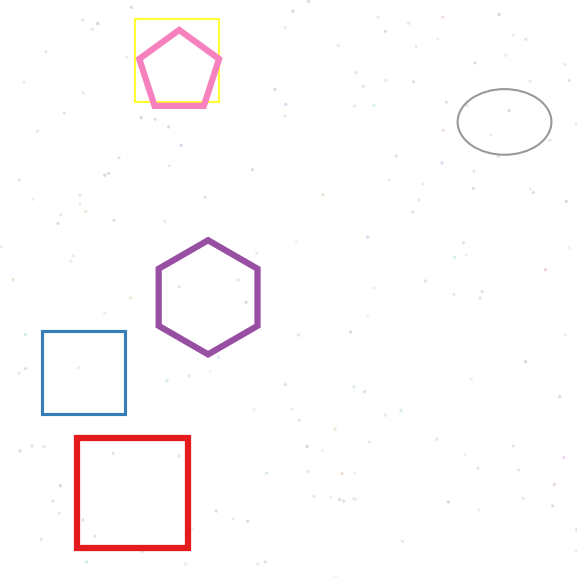[{"shape": "square", "thickness": 3, "radius": 0.48, "center": [0.23, 0.146]}, {"shape": "square", "thickness": 1.5, "radius": 0.36, "center": [0.145, 0.354]}, {"shape": "hexagon", "thickness": 3, "radius": 0.49, "center": [0.36, 0.484]}, {"shape": "square", "thickness": 1, "radius": 0.36, "center": [0.306, 0.894]}, {"shape": "pentagon", "thickness": 3, "radius": 0.36, "center": [0.31, 0.875]}, {"shape": "oval", "thickness": 1, "radius": 0.41, "center": [0.874, 0.788]}]